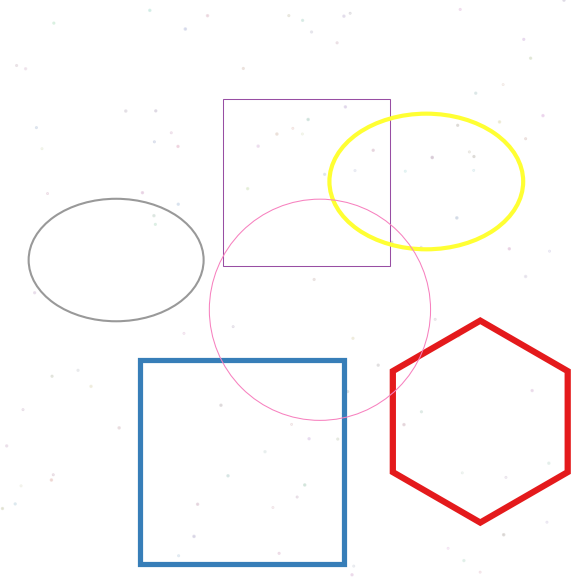[{"shape": "hexagon", "thickness": 3, "radius": 0.87, "center": [0.832, 0.269]}, {"shape": "square", "thickness": 2.5, "radius": 0.88, "center": [0.419, 0.199]}, {"shape": "square", "thickness": 0.5, "radius": 0.72, "center": [0.53, 0.684]}, {"shape": "oval", "thickness": 2, "radius": 0.84, "center": [0.738, 0.685]}, {"shape": "circle", "thickness": 0.5, "radius": 0.96, "center": [0.554, 0.463]}, {"shape": "oval", "thickness": 1, "radius": 0.76, "center": [0.201, 0.549]}]